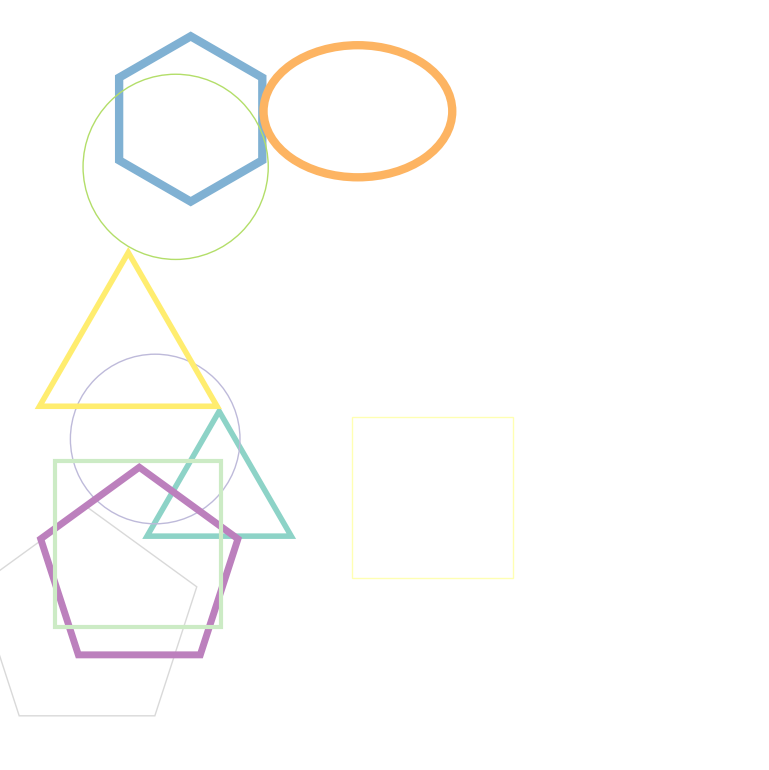[{"shape": "triangle", "thickness": 2, "radius": 0.54, "center": [0.285, 0.358]}, {"shape": "square", "thickness": 0.5, "radius": 0.52, "center": [0.562, 0.354]}, {"shape": "circle", "thickness": 0.5, "radius": 0.55, "center": [0.202, 0.43]}, {"shape": "hexagon", "thickness": 3, "radius": 0.54, "center": [0.248, 0.846]}, {"shape": "oval", "thickness": 3, "radius": 0.61, "center": [0.465, 0.856]}, {"shape": "circle", "thickness": 0.5, "radius": 0.6, "center": [0.228, 0.783]}, {"shape": "pentagon", "thickness": 0.5, "radius": 0.75, "center": [0.113, 0.192]}, {"shape": "pentagon", "thickness": 2.5, "radius": 0.67, "center": [0.181, 0.259]}, {"shape": "square", "thickness": 1.5, "radius": 0.54, "center": [0.179, 0.294]}, {"shape": "triangle", "thickness": 2, "radius": 0.67, "center": [0.167, 0.539]}]